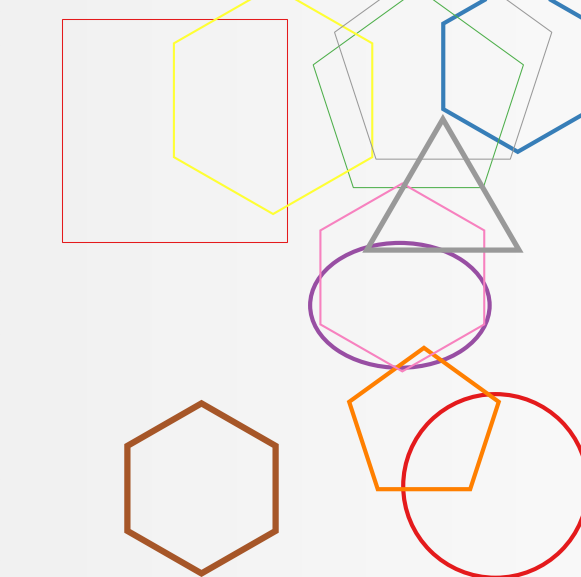[{"shape": "square", "thickness": 0.5, "radius": 0.97, "center": [0.3, 0.773]}, {"shape": "circle", "thickness": 2, "radius": 0.79, "center": [0.853, 0.158]}, {"shape": "hexagon", "thickness": 2, "radius": 0.74, "center": [0.891, 0.884]}, {"shape": "pentagon", "thickness": 0.5, "radius": 0.95, "center": [0.72, 0.828]}, {"shape": "oval", "thickness": 2, "radius": 0.77, "center": [0.688, 0.47]}, {"shape": "pentagon", "thickness": 2, "radius": 0.68, "center": [0.729, 0.261]}, {"shape": "hexagon", "thickness": 1, "radius": 0.99, "center": [0.47, 0.826]}, {"shape": "hexagon", "thickness": 3, "radius": 0.74, "center": [0.347, 0.153]}, {"shape": "hexagon", "thickness": 1, "radius": 0.81, "center": [0.692, 0.519]}, {"shape": "pentagon", "thickness": 0.5, "radius": 0.98, "center": [0.762, 0.883]}, {"shape": "triangle", "thickness": 2.5, "radius": 0.76, "center": [0.762, 0.642]}]